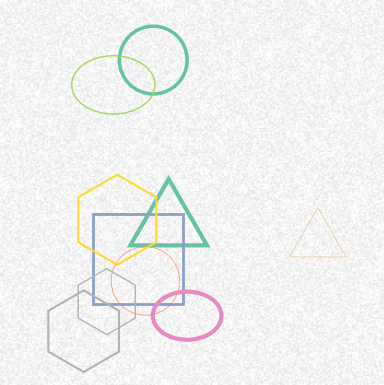[{"shape": "triangle", "thickness": 3, "radius": 0.57, "center": [0.438, 0.42]}, {"shape": "circle", "thickness": 2.5, "radius": 0.44, "center": [0.398, 0.844]}, {"shape": "circle", "thickness": 0.5, "radius": 0.44, "center": [0.378, 0.27]}, {"shape": "square", "thickness": 2, "radius": 0.58, "center": [0.359, 0.327]}, {"shape": "oval", "thickness": 3, "radius": 0.45, "center": [0.486, 0.18]}, {"shape": "oval", "thickness": 1, "radius": 0.54, "center": [0.294, 0.779]}, {"shape": "hexagon", "thickness": 1.5, "radius": 0.58, "center": [0.305, 0.429]}, {"shape": "triangle", "thickness": 0.5, "radius": 0.43, "center": [0.826, 0.375]}, {"shape": "hexagon", "thickness": 1, "radius": 0.43, "center": [0.277, 0.217]}, {"shape": "hexagon", "thickness": 1.5, "radius": 0.53, "center": [0.217, 0.14]}]